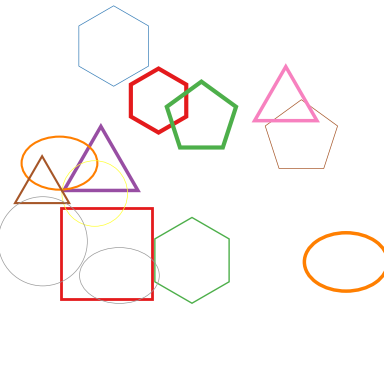[{"shape": "square", "thickness": 2, "radius": 0.59, "center": [0.276, 0.341]}, {"shape": "hexagon", "thickness": 3, "radius": 0.42, "center": [0.412, 0.739]}, {"shape": "hexagon", "thickness": 0.5, "radius": 0.52, "center": [0.295, 0.88]}, {"shape": "pentagon", "thickness": 3, "radius": 0.47, "center": [0.523, 0.693]}, {"shape": "hexagon", "thickness": 1, "radius": 0.56, "center": [0.499, 0.324]}, {"shape": "triangle", "thickness": 2.5, "radius": 0.55, "center": [0.262, 0.561]}, {"shape": "oval", "thickness": 2.5, "radius": 0.54, "center": [0.899, 0.32]}, {"shape": "oval", "thickness": 1.5, "radius": 0.49, "center": [0.154, 0.576]}, {"shape": "circle", "thickness": 0.5, "radius": 0.43, "center": [0.246, 0.497]}, {"shape": "triangle", "thickness": 1.5, "radius": 0.41, "center": [0.109, 0.513]}, {"shape": "pentagon", "thickness": 0.5, "radius": 0.49, "center": [0.783, 0.642]}, {"shape": "triangle", "thickness": 2.5, "radius": 0.47, "center": [0.742, 0.733]}, {"shape": "oval", "thickness": 0.5, "radius": 0.52, "center": [0.31, 0.284]}, {"shape": "circle", "thickness": 0.5, "radius": 0.58, "center": [0.111, 0.373]}]